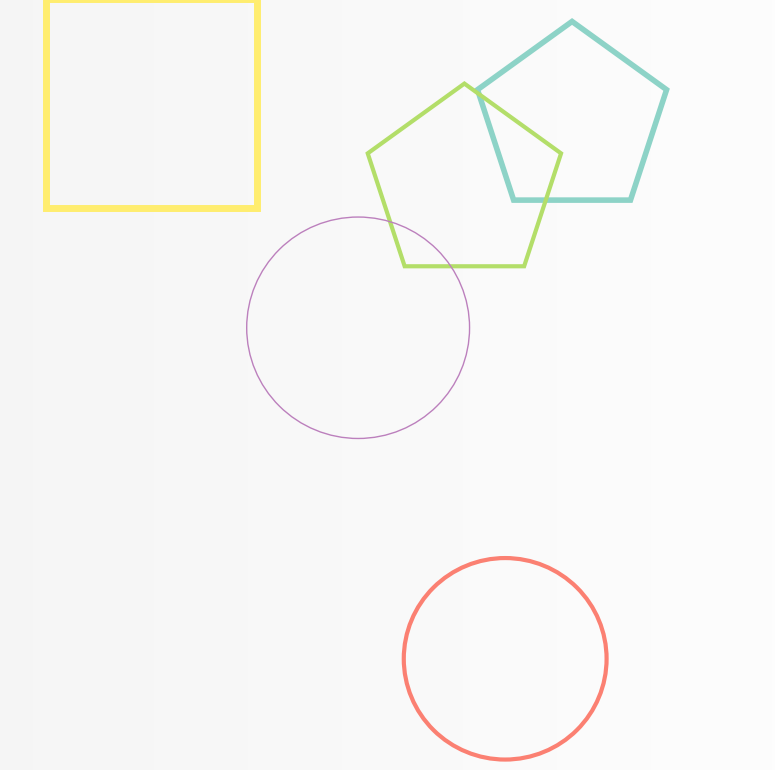[{"shape": "pentagon", "thickness": 2, "radius": 0.64, "center": [0.738, 0.844]}, {"shape": "circle", "thickness": 1.5, "radius": 0.65, "center": [0.652, 0.144]}, {"shape": "pentagon", "thickness": 1.5, "radius": 0.66, "center": [0.599, 0.76]}, {"shape": "circle", "thickness": 0.5, "radius": 0.72, "center": [0.462, 0.574]}, {"shape": "square", "thickness": 2.5, "radius": 0.68, "center": [0.195, 0.865]}]